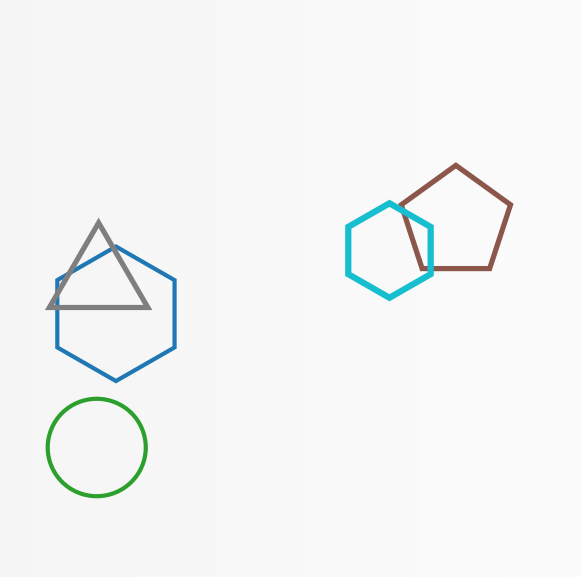[{"shape": "hexagon", "thickness": 2, "radius": 0.58, "center": [0.199, 0.456]}, {"shape": "circle", "thickness": 2, "radius": 0.42, "center": [0.166, 0.224]}, {"shape": "pentagon", "thickness": 2.5, "radius": 0.49, "center": [0.784, 0.614]}, {"shape": "triangle", "thickness": 2.5, "radius": 0.49, "center": [0.17, 0.516]}, {"shape": "hexagon", "thickness": 3, "radius": 0.41, "center": [0.67, 0.565]}]